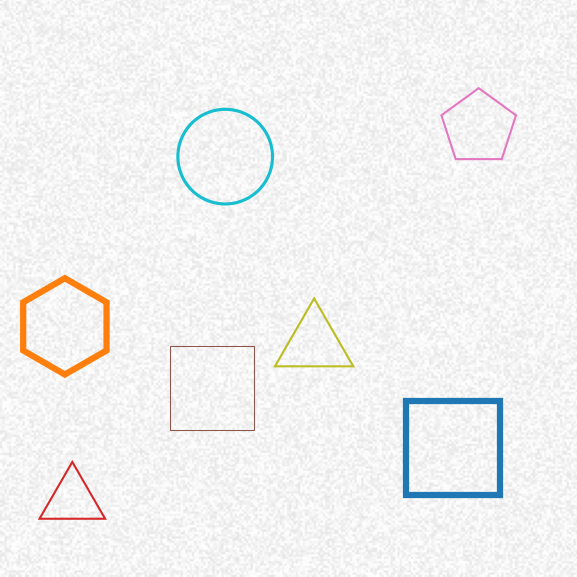[{"shape": "square", "thickness": 3, "radius": 0.4, "center": [0.784, 0.224]}, {"shape": "hexagon", "thickness": 3, "radius": 0.42, "center": [0.112, 0.434]}, {"shape": "triangle", "thickness": 1, "radius": 0.33, "center": [0.125, 0.134]}, {"shape": "square", "thickness": 0.5, "radius": 0.36, "center": [0.367, 0.327]}, {"shape": "pentagon", "thickness": 1, "radius": 0.34, "center": [0.829, 0.779]}, {"shape": "triangle", "thickness": 1, "radius": 0.39, "center": [0.544, 0.404]}, {"shape": "circle", "thickness": 1.5, "radius": 0.41, "center": [0.39, 0.728]}]